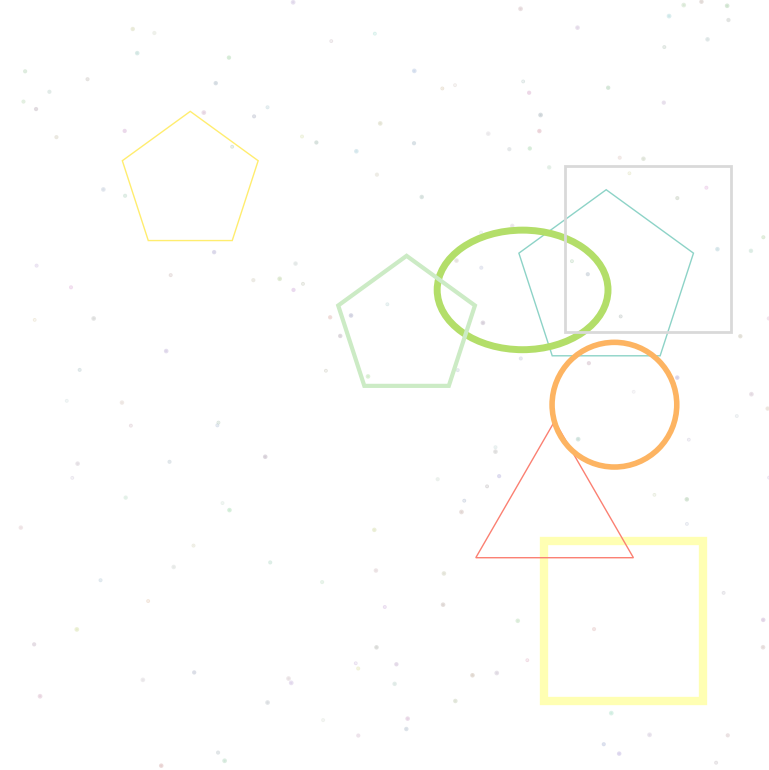[{"shape": "pentagon", "thickness": 0.5, "radius": 0.6, "center": [0.787, 0.634]}, {"shape": "square", "thickness": 3, "radius": 0.52, "center": [0.809, 0.194]}, {"shape": "triangle", "thickness": 0.5, "radius": 0.59, "center": [0.72, 0.335]}, {"shape": "circle", "thickness": 2, "radius": 0.4, "center": [0.798, 0.474]}, {"shape": "oval", "thickness": 2.5, "radius": 0.55, "center": [0.679, 0.623]}, {"shape": "square", "thickness": 1, "radius": 0.54, "center": [0.842, 0.676]}, {"shape": "pentagon", "thickness": 1.5, "radius": 0.47, "center": [0.528, 0.574]}, {"shape": "pentagon", "thickness": 0.5, "radius": 0.46, "center": [0.247, 0.763]}]